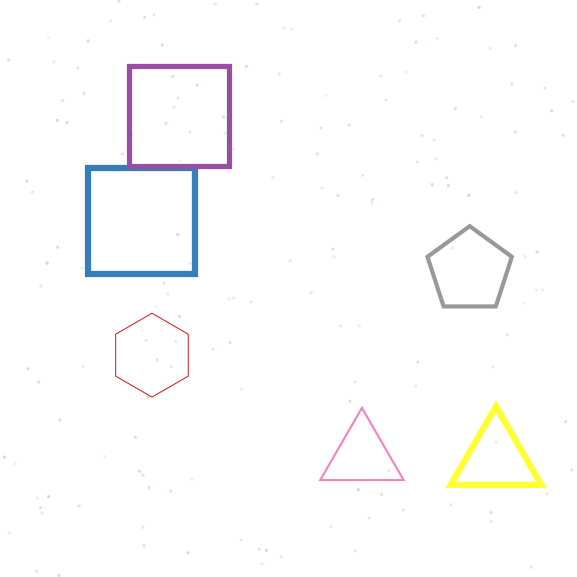[{"shape": "hexagon", "thickness": 0.5, "radius": 0.36, "center": [0.263, 0.384]}, {"shape": "square", "thickness": 3, "radius": 0.46, "center": [0.245, 0.616]}, {"shape": "square", "thickness": 2.5, "radius": 0.44, "center": [0.31, 0.798]}, {"shape": "triangle", "thickness": 3, "radius": 0.45, "center": [0.859, 0.205]}, {"shape": "triangle", "thickness": 1, "radius": 0.42, "center": [0.627, 0.21]}, {"shape": "pentagon", "thickness": 2, "radius": 0.38, "center": [0.813, 0.531]}]